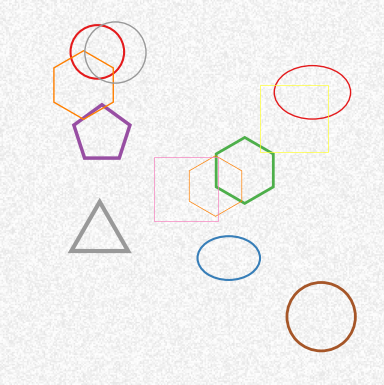[{"shape": "circle", "thickness": 1.5, "radius": 0.35, "center": [0.253, 0.865]}, {"shape": "oval", "thickness": 1, "radius": 0.5, "center": [0.811, 0.76]}, {"shape": "oval", "thickness": 1.5, "radius": 0.41, "center": [0.594, 0.33]}, {"shape": "hexagon", "thickness": 2, "radius": 0.43, "center": [0.636, 0.557]}, {"shape": "pentagon", "thickness": 2.5, "radius": 0.38, "center": [0.265, 0.651]}, {"shape": "hexagon", "thickness": 0.5, "radius": 0.39, "center": [0.56, 0.517]}, {"shape": "hexagon", "thickness": 1, "radius": 0.45, "center": [0.217, 0.779]}, {"shape": "square", "thickness": 0.5, "radius": 0.44, "center": [0.764, 0.692]}, {"shape": "circle", "thickness": 2, "radius": 0.44, "center": [0.834, 0.177]}, {"shape": "square", "thickness": 0.5, "radius": 0.42, "center": [0.483, 0.508]}, {"shape": "circle", "thickness": 1, "radius": 0.4, "center": [0.3, 0.864]}, {"shape": "triangle", "thickness": 3, "radius": 0.43, "center": [0.259, 0.391]}]